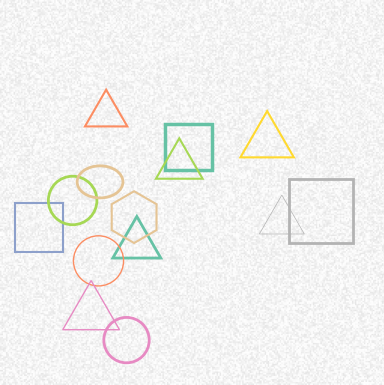[{"shape": "square", "thickness": 2.5, "radius": 0.3, "center": [0.49, 0.618]}, {"shape": "triangle", "thickness": 2, "radius": 0.36, "center": [0.355, 0.366]}, {"shape": "circle", "thickness": 1, "radius": 0.33, "center": [0.256, 0.322]}, {"shape": "triangle", "thickness": 1.5, "radius": 0.32, "center": [0.276, 0.703]}, {"shape": "square", "thickness": 1.5, "radius": 0.31, "center": [0.102, 0.409]}, {"shape": "triangle", "thickness": 1, "radius": 0.43, "center": [0.237, 0.186]}, {"shape": "circle", "thickness": 2, "radius": 0.29, "center": [0.329, 0.117]}, {"shape": "circle", "thickness": 2, "radius": 0.32, "center": [0.189, 0.479]}, {"shape": "triangle", "thickness": 1.5, "radius": 0.35, "center": [0.466, 0.571]}, {"shape": "triangle", "thickness": 1.5, "radius": 0.4, "center": [0.694, 0.631]}, {"shape": "oval", "thickness": 2, "radius": 0.3, "center": [0.26, 0.528]}, {"shape": "hexagon", "thickness": 1.5, "radius": 0.34, "center": [0.348, 0.436]}, {"shape": "triangle", "thickness": 0.5, "radius": 0.34, "center": [0.732, 0.426]}, {"shape": "square", "thickness": 2, "radius": 0.41, "center": [0.834, 0.452]}]